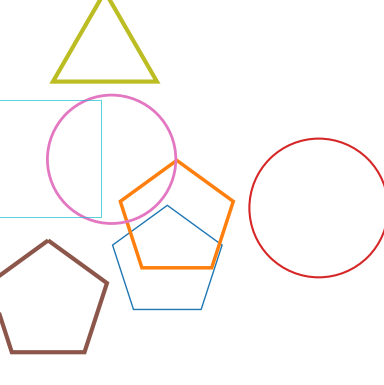[{"shape": "pentagon", "thickness": 1, "radius": 0.75, "center": [0.435, 0.317]}, {"shape": "pentagon", "thickness": 2.5, "radius": 0.77, "center": [0.459, 0.429]}, {"shape": "circle", "thickness": 1.5, "radius": 0.9, "center": [0.828, 0.46]}, {"shape": "pentagon", "thickness": 3, "radius": 0.8, "center": [0.125, 0.215]}, {"shape": "circle", "thickness": 2, "radius": 0.83, "center": [0.29, 0.586]}, {"shape": "triangle", "thickness": 3, "radius": 0.78, "center": [0.273, 0.866]}, {"shape": "square", "thickness": 0.5, "radius": 0.76, "center": [0.109, 0.589]}]